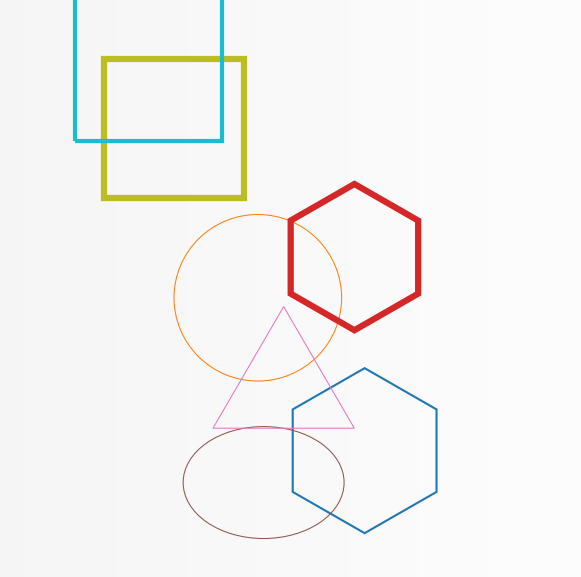[{"shape": "hexagon", "thickness": 1, "radius": 0.71, "center": [0.627, 0.219]}, {"shape": "circle", "thickness": 0.5, "radius": 0.72, "center": [0.444, 0.484]}, {"shape": "hexagon", "thickness": 3, "radius": 0.63, "center": [0.61, 0.554]}, {"shape": "oval", "thickness": 0.5, "radius": 0.69, "center": [0.454, 0.164]}, {"shape": "triangle", "thickness": 0.5, "radius": 0.7, "center": [0.488, 0.328]}, {"shape": "square", "thickness": 3, "radius": 0.6, "center": [0.299, 0.776]}, {"shape": "square", "thickness": 2, "radius": 0.63, "center": [0.256, 0.882]}]